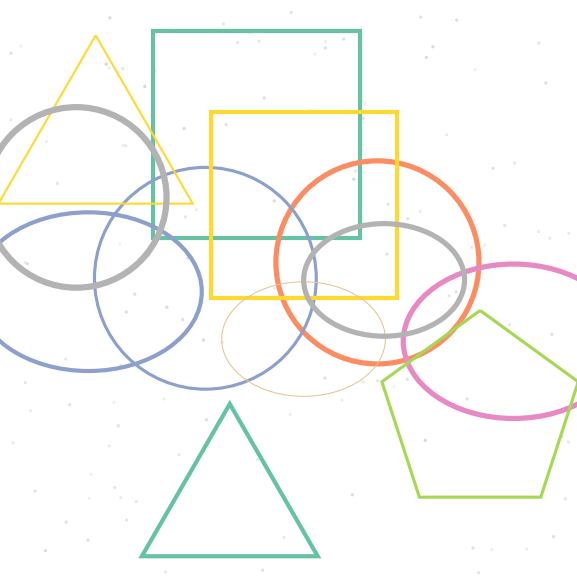[{"shape": "square", "thickness": 2, "radius": 0.9, "center": [0.444, 0.767]}, {"shape": "triangle", "thickness": 2, "radius": 0.88, "center": [0.398, 0.124]}, {"shape": "circle", "thickness": 2.5, "radius": 0.88, "center": [0.654, 0.545]}, {"shape": "oval", "thickness": 2, "radius": 0.98, "center": [0.153, 0.494]}, {"shape": "circle", "thickness": 1.5, "radius": 0.96, "center": [0.356, 0.517]}, {"shape": "oval", "thickness": 2.5, "radius": 0.95, "center": [0.889, 0.408]}, {"shape": "pentagon", "thickness": 1.5, "radius": 0.89, "center": [0.831, 0.283]}, {"shape": "square", "thickness": 2, "radius": 0.81, "center": [0.527, 0.644]}, {"shape": "triangle", "thickness": 1, "radius": 0.97, "center": [0.166, 0.744]}, {"shape": "oval", "thickness": 0.5, "radius": 0.71, "center": [0.526, 0.412]}, {"shape": "oval", "thickness": 2.5, "radius": 0.7, "center": [0.665, 0.514]}, {"shape": "circle", "thickness": 3, "radius": 0.78, "center": [0.132, 0.657]}]